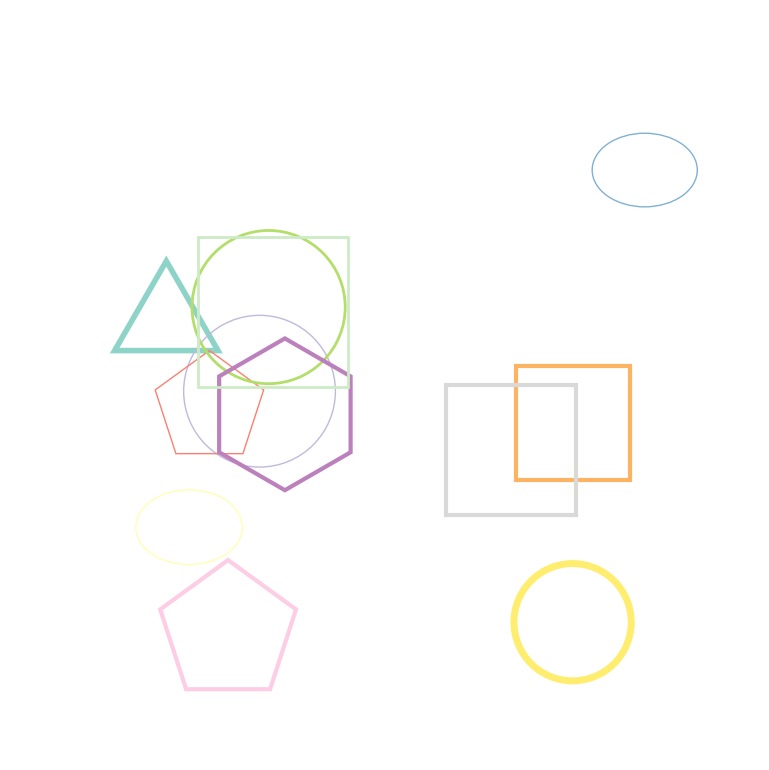[{"shape": "triangle", "thickness": 2, "radius": 0.39, "center": [0.216, 0.583]}, {"shape": "oval", "thickness": 0.5, "radius": 0.35, "center": [0.246, 0.315]}, {"shape": "circle", "thickness": 0.5, "radius": 0.49, "center": [0.337, 0.492]}, {"shape": "pentagon", "thickness": 0.5, "radius": 0.37, "center": [0.272, 0.471]}, {"shape": "oval", "thickness": 0.5, "radius": 0.34, "center": [0.837, 0.779]}, {"shape": "square", "thickness": 1.5, "radius": 0.37, "center": [0.745, 0.451]}, {"shape": "circle", "thickness": 1, "radius": 0.5, "center": [0.349, 0.601]}, {"shape": "pentagon", "thickness": 1.5, "radius": 0.46, "center": [0.296, 0.18]}, {"shape": "square", "thickness": 1.5, "radius": 0.42, "center": [0.664, 0.416]}, {"shape": "hexagon", "thickness": 1.5, "radius": 0.49, "center": [0.37, 0.462]}, {"shape": "square", "thickness": 1, "radius": 0.49, "center": [0.355, 0.595]}, {"shape": "circle", "thickness": 2.5, "radius": 0.38, "center": [0.744, 0.192]}]